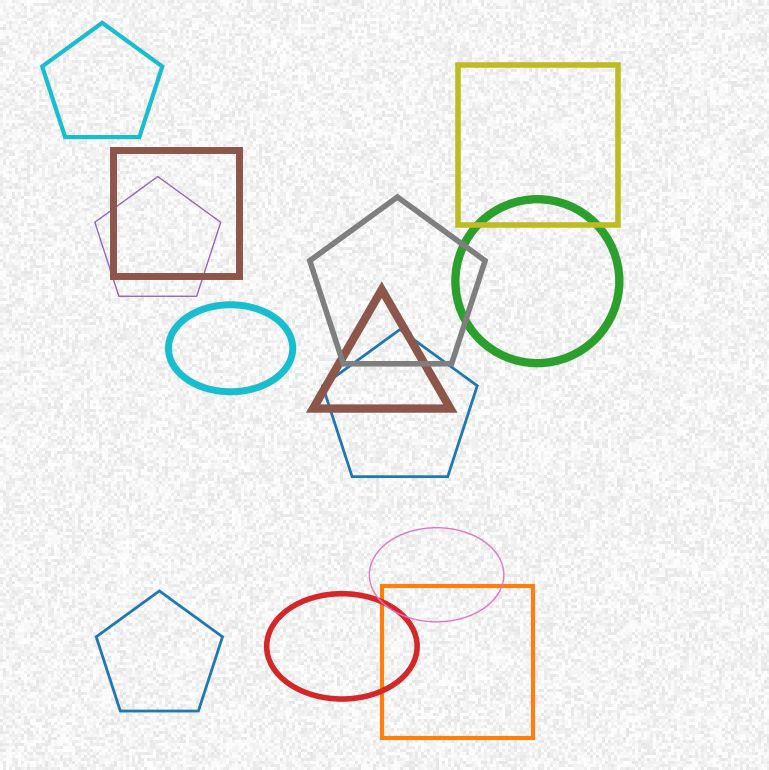[{"shape": "pentagon", "thickness": 1, "radius": 0.43, "center": [0.207, 0.146]}, {"shape": "pentagon", "thickness": 1, "radius": 0.53, "center": [0.519, 0.466]}, {"shape": "square", "thickness": 1.5, "radius": 0.49, "center": [0.594, 0.14]}, {"shape": "circle", "thickness": 3, "radius": 0.53, "center": [0.698, 0.635]}, {"shape": "oval", "thickness": 2, "radius": 0.49, "center": [0.444, 0.161]}, {"shape": "pentagon", "thickness": 0.5, "radius": 0.43, "center": [0.205, 0.685]}, {"shape": "square", "thickness": 2.5, "radius": 0.41, "center": [0.229, 0.724]}, {"shape": "triangle", "thickness": 3, "radius": 0.51, "center": [0.496, 0.521]}, {"shape": "oval", "thickness": 0.5, "radius": 0.44, "center": [0.567, 0.254]}, {"shape": "pentagon", "thickness": 2, "radius": 0.6, "center": [0.516, 0.624]}, {"shape": "square", "thickness": 2, "radius": 0.52, "center": [0.699, 0.811]}, {"shape": "oval", "thickness": 2.5, "radius": 0.4, "center": [0.299, 0.548]}, {"shape": "pentagon", "thickness": 1.5, "radius": 0.41, "center": [0.133, 0.888]}]